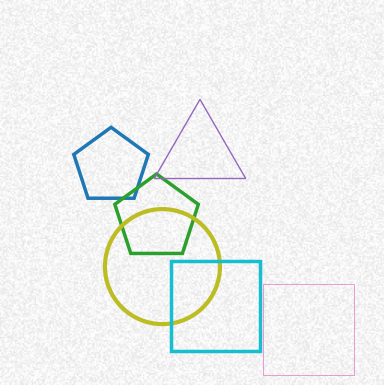[{"shape": "pentagon", "thickness": 2.5, "radius": 0.51, "center": [0.288, 0.567]}, {"shape": "pentagon", "thickness": 2.5, "radius": 0.57, "center": [0.407, 0.434]}, {"shape": "triangle", "thickness": 1, "radius": 0.69, "center": [0.519, 0.605]}, {"shape": "square", "thickness": 0.5, "radius": 0.59, "center": [0.801, 0.145]}, {"shape": "circle", "thickness": 3, "radius": 0.75, "center": [0.422, 0.308]}, {"shape": "square", "thickness": 2.5, "radius": 0.58, "center": [0.559, 0.205]}]